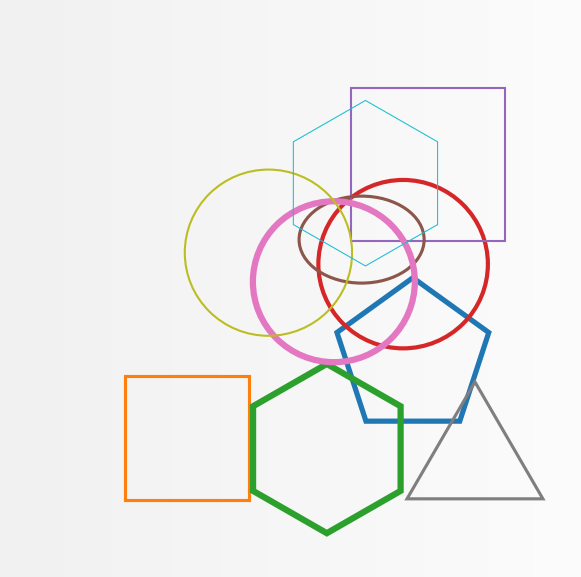[{"shape": "pentagon", "thickness": 2.5, "radius": 0.69, "center": [0.71, 0.381]}, {"shape": "square", "thickness": 1.5, "radius": 0.54, "center": [0.322, 0.241]}, {"shape": "hexagon", "thickness": 3, "radius": 0.73, "center": [0.562, 0.222]}, {"shape": "circle", "thickness": 2, "radius": 0.73, "center": [0.694, 0.542]}, {"shape": "square", "thickness": 1, "radius": 0.66, "center": [0.736, 0.714]}, {"shape": "oval", "thickness": 1.5, "radius": 0.54, "center": [0.622, 0.584]}, {"shape": "circle", "thickness": 3, "radius": 0.7, "center": [0.574, 0.511]}, {"shape": "triangle", "thickness": 1.5, "radius": 0.67, "center": [0.817, 0.203]}, {"shape": "circle", "thickness": 1, "radius": 0.72, "center": [0.462, 0.562]}, {"shape": "hexagon", "thickness": 0.5, "radius": 0.72, "center": [0.629, 0.682]}]